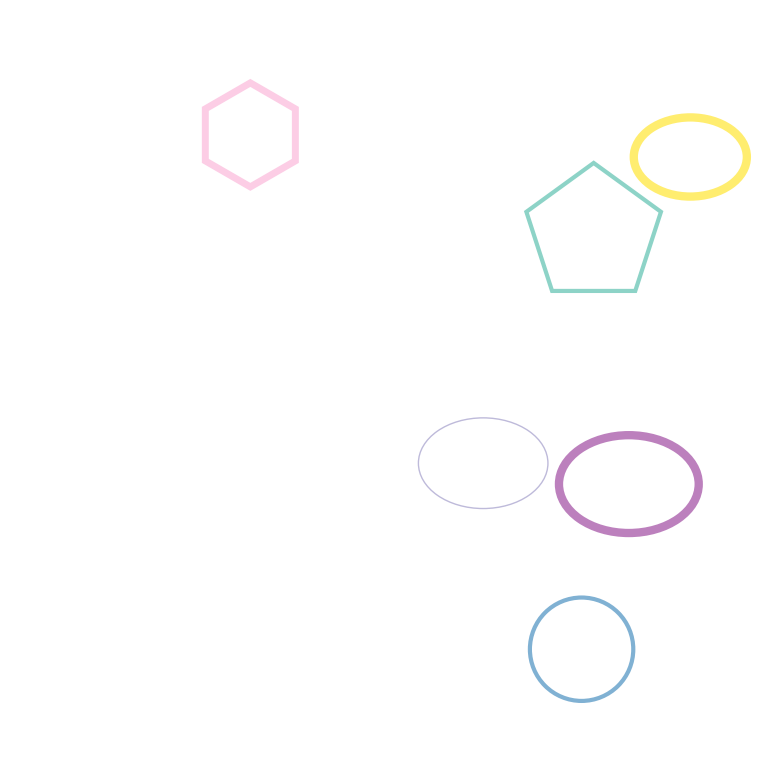[{"shape": "pentagon", "thickness": 1.5, "radius": 0.46, "center": [0.771, 0.696]}, {"shape": "oval", "thickness": 0.5, "radius": 0.42, "center": [0.627, 0.398]}, {"shape": "circle", "thickness": 1.5, "radius": 0.34, "center": [0.755, 0.157]}, {"shape": "hexagon", "thickness": 2.5, "radius": 0.34, "center": [0.325, 0.825]}, {"shape": "oval", "thickness": 3, "radius": 0.45, "center": [0.817, 0.371]}, {"shape": "oval", "thickness": 3, "radius": 0.37, "center": [0.897, 0.796]}]